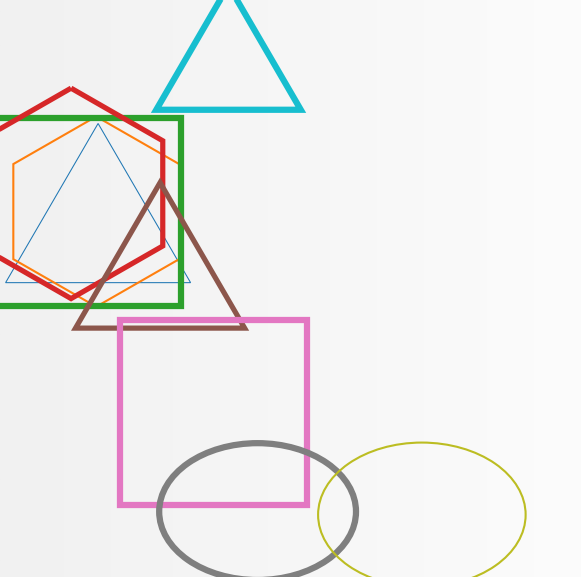[{"shape": "triangle", "thickness": 0.5, "radius": 0.92, "center": [0.169, 0.602]}, {"shape": "hexagon", "thickness": 1, "radius": 0.82, "center": [0.166, 0.633]}, {"shape": "square", "thickness": 3, "radius": 0.82, "center": [0.149, 0.632]}, {"shape": "hexagon", "thickness": 2.5, "radius": 0.91, "center": [0.122, 0.664]}, {"shape": "triangle", "thickness": 2.5, "radius": 0.84, "center": [0.275, 0.515]}, {"shape": "square", "thickness": 3, "radius": 0.8, "center": [0.367, 0.285]}, {"shape": "oval", "thickness": 3, "radius": 0.85, "center": [0.443, 0.113]}, {"shape": "oval", "thickness": 1, "radius": 0.89, "center": [0.726, 0.108]}, {"shape": "triangle", "thickness": 3, "radius": 0.72, "center": [0.393, 0.881]}]